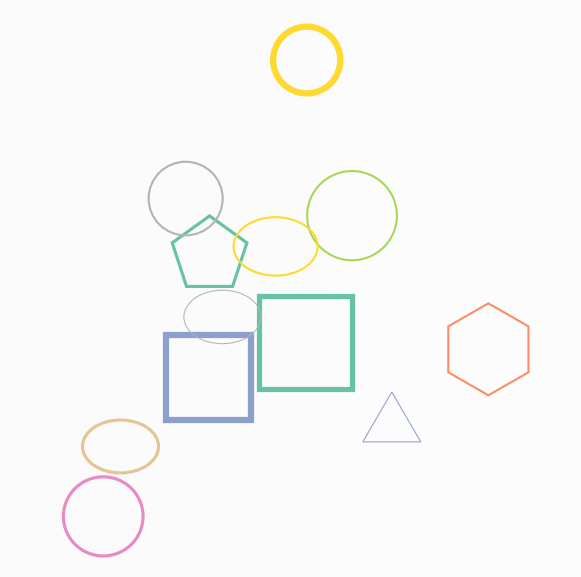[{"shape": "pentagon", "thickness": 1.5, "radius": 0.34, "center": [0.361, 0.558]}, {"shape": "square", "thickness": 2.5, "radius": 0.4, "center": [0.525, 0.406]}, {"shape": "hexagon", "thickness": 1, "radius": 0.4, "center": [0.84, 0.394]}, {"shape": "square", "thickness": 3, "radius": 0.37, "center": [0.359, 0.346]}, {"shape": "triangle", "thickness": 0.5, "radius": 0.29, "center": [0.674, 0.263]}, {"shape": "circle", "thickness": 1.5, "radius": 0.34, "center": [0.178, 0.105]}, {"shape": "circle", "thickness": 1, "radius": 0.39, "center": [0.606, 0.626]}, {"shape": "circle", "thickness": 3, "radius": 0.29, "center": [0.528, 0.895]}, {"shape": "oval", "thickness": 1, "radius": 0.36, "center": [0.474, 0.572]}, {"shape": "oval", "thickness": 1.5, "radius": 0.33, "center": [0.207, 0.226]}, {"shape": "oval", "thickness": 0.5, "radius": 0.33, "center": [0.382, 0.45]}, {"shape": "circle", "thickness": 1, "radius": 0.32, "center": [0.319, 0.655]}]